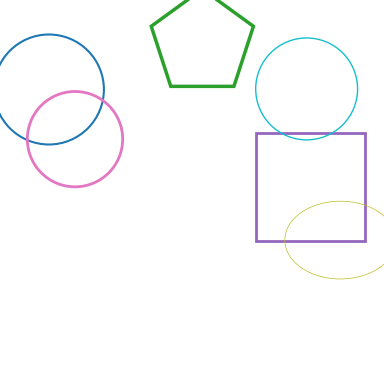[{"shape": "circle", "thickness": 1.5, "radius": 0.71, "center": [0.127, 0.768]}, {"shape": "pentagon", "thickness": 2.5, "radius": 0.7, "center": [0.526, 0.889]}, {"shape": "square", "thickness": 2, "radius": 0.7, "center": [0.806, 0.514]}, {"shape": "circle", "thickness": 2, "radius": 0.62, "center": [0.195, 0.639]}, {"shape": "oval", "thickness": 0.5, "radius": 0.72, "center": [0.884, 0.376]}, {"shape": "circle", "thickness": 1, "radius": 0.66, "center": [0.796, 0.769]}]